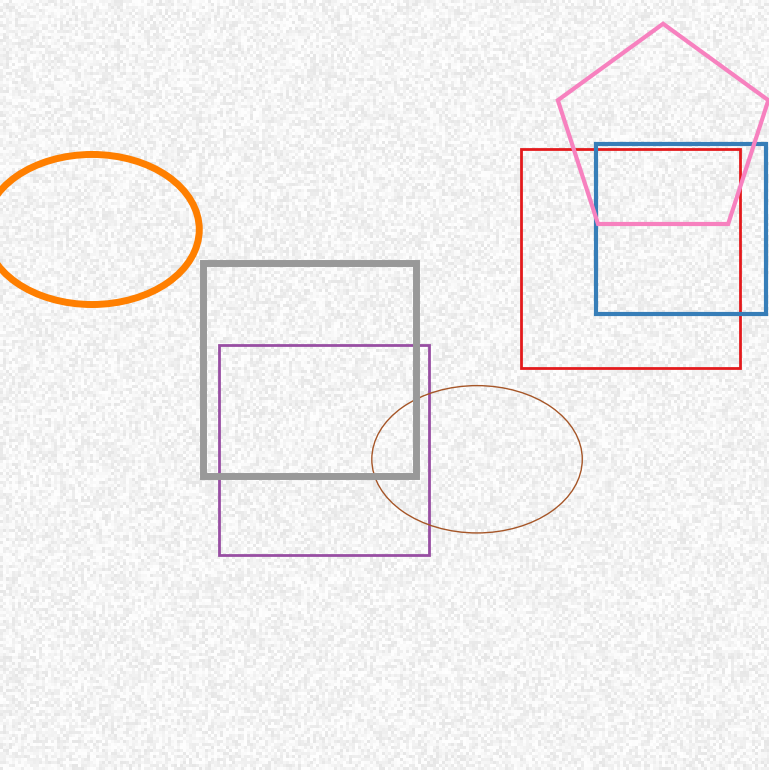[{"shape": "square", "thickness": 1, "radius": 0.71, "center": [0.818, 0.664]}, {"shape": "square", "thickness": 1.5, "radius": 0.55, "center": [0.885, 0.703]}, {"shape": "square", "thickness": 1, "radius": 0.68, "center": [0.421, 0.416]}, {"shape": "oval", "thickness": 2.5, "radius": 0.7, "center": [0.12, 0.702]}, {"shape": "oval", "thickness": 0.5, "radius": 0.68, "center": [0.62, 0.404]}, {"shape": "pentagon", "thickness": 1.5, "radius": 0.72, "center": [0.861, 0.825]}, {"shape": "square", "thickness": 2.5, "radius": 0.69, "center": [0.402, 0.52]}]